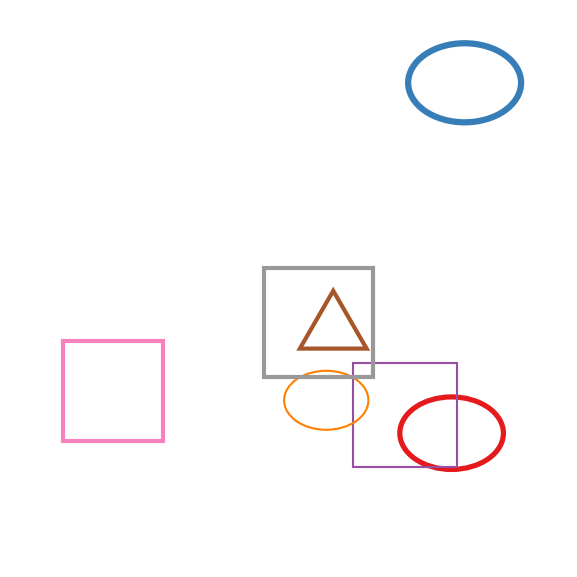[{"shape": "oval", "thickness": 2.5, "radius": 0.45, "center": [0.782, 0.249]}, {"shape": "oval", "thickness": 3, "radius": 0.49, "center": [0.805, 0.856]}, {"shape": "square", "thickness": 1, "radius": 0.45, "center": [0.701, 0.28]}, {"shape": "oval", "thickness": 1, "radius": 0.36, "center": [0.565, 0.306]}, {"shape": "triangle", "thickness": 2, "radius": 0.33, "center": [0.577, 0.429]}, {"shape": "square", "thickness": 2, "radius": 0.43, "center": [0.196, 0.322]}, {"shape": "square", "thickness": 2, "radius": 0.47, "center": [0.551, 0.441]}]